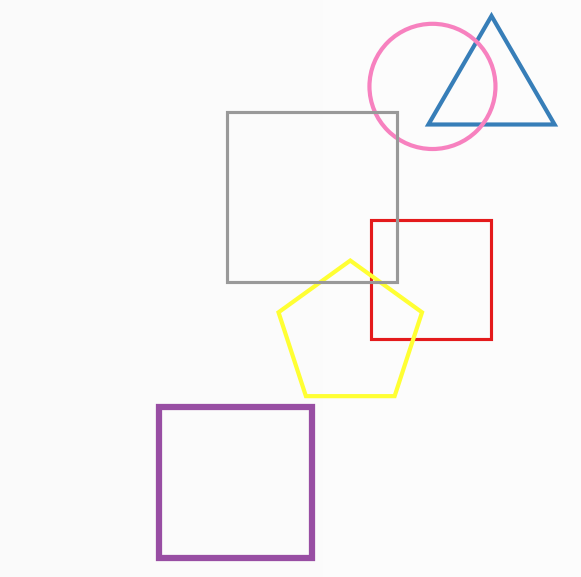[{"shape": "square", "thickness": 1.5, "radius": 0.52, "center": [0.742, 0.515]}, {"shape": "triangle", "thickness": 2, "radius": 0.63, "center": [0.846, 0.846]}, {"shape": "square", "thickness": 3, "radius": 0.66, "center": [0.405, 0.164]}, {"shape": "pentagon", "thickness": 2, "radius": 0.65, "center": [0.603, 0.418]}, {"shape": "circle", "thickness": 2, "radius": 0.54, "center": [0.744, 0.85]}, {"shape": "square", "thickness": 1.5, "radius": 0.73, "center": [0.537, 0.658]}]